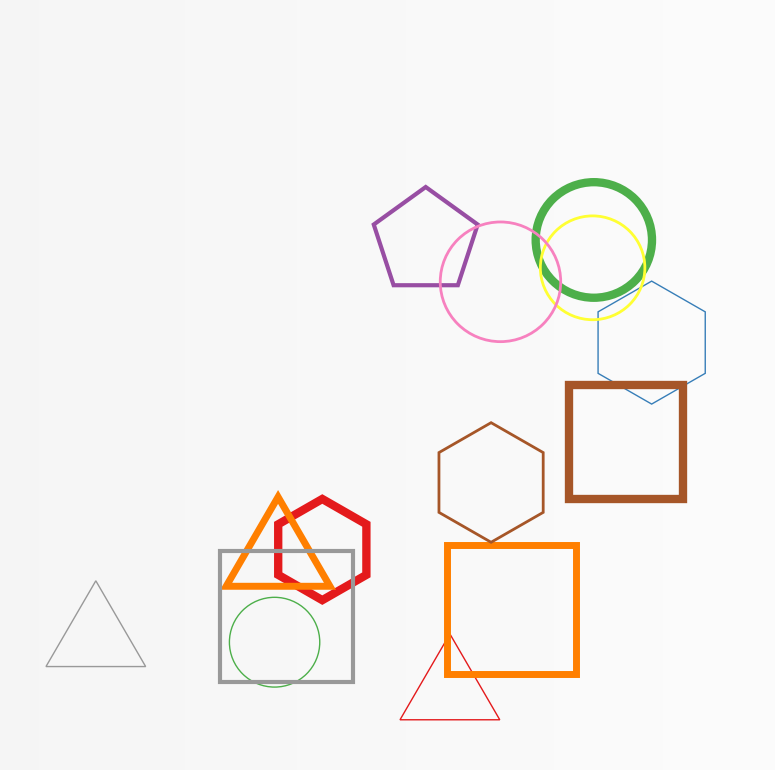[{"shape": "triangle", "thickness": 0.5, "radius": 0.37, "center": [0.581, 0.102]}, {"shape": "hexagon", "thickness": 3, "radius": 0.33, "center": [0.416, 0.286]}, {"shape": "hexagon", "thickness": 0.5, "radius": 0.4, "center": [0.841, 0.555]}, {"shape": "circle", "thickness": 0.5, "radius": 0.29, "center": [0.354, 0.166]}, {"shape": "circle", "thickness": 3, "radius": 0.38, "center": [0.766, 0.688]}, {"shape": "pentagon", "thickness": 1.5, "radius": 0.35, "center": [0.549, 0.687]}, {"shape": "square", "thickness": 2.5, "radius": 0.42, "center": [0.66, 0.209]}, {"shape": "triangle", "thickness": 2.5, "radius": 0.39, "center": [0.359, 0.277]}, {"shape": "circle", "thickness": 1, "radius": 0.34, "center": [0.765, 0.652]}, {"shape": "square", "thickness": 3, "radius": 0.37, "center": [0.807, 0.426]}, {"shape": "hexagon", "thickness": 1, "radius": 0.39, "center": [0.634, 0.373]}, {"shape": "circle", "thickness": 1, "radius": 0.39, "center": [0.646, 0.634]}, {"shape": "square", "thickness": 1.5, "radius": 0.43, "center": [0.37, 0.199]}, {"shape": "triangle", "thickness": 0.5, "radius": 0.37, "center": [0.124, 0.171]}]